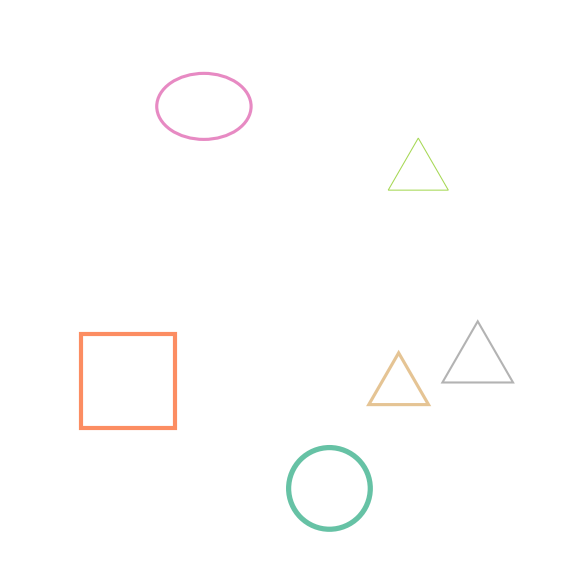[{"shape": "circle", "thickness": 2.5, "radius": 0.35, "center": [0.57, 0.153]}, {"shape": "square", "thickness": 2, "radius": 0.41, "center": [0.222, 0.34]}, {"shape": "oval", "thickness": 1.5, "radius": 0.41, "center": [0.353, 0.815]}, {"shape": "triangle", "thickness": 0.5, "radius": 0.3, "center": [0.724, 0.7]}, {"shape": "triangle", "thickness": 1.5, "radius": 0.3, "center": [0.69, 0.328]}, {"shape": "triangle", "thickness": 1, "radius": 0.35, "center": [0.827, 0.372]}]